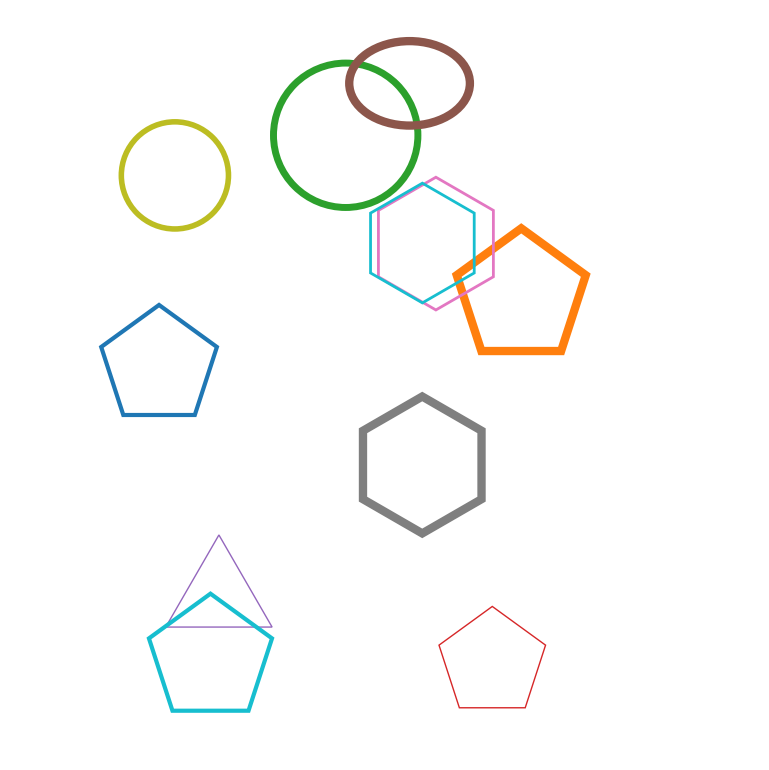[{"shape": "pentagon", "thickness": 1.5, "radius": 0.39, "center": [0.207, 0.525]}, {"shape": "pentagon", "thickness": 3, "radius": 0.44, "center": [0.677, 0.615]}, {"shape": "circle", "thickness": 2.5, "radius": 0.47, "center": [0.449, 0.824]}, {"shape": "pentagon", "thickness": 0.5, "radius": 0.36, "center": [0.639, 0.14]}, {"shape": "triangle", "thickness": 0.5, "radius": 0.4, "center": [0.284, 0.226]}, {"shape": "oval", "thickness": 3, "radius": 0.39, "center": [0.532, 0.892]}, {"shape": "hexagon", "thickness": 1, "radius": 0.43, "center": [0.566, 0.684]}, {"shape": "hexagon", "thickness": 3, "radius": 0.44, "center": [0.548, 0.396]}, {"shape": "circle", "thickness": 2, "radius": 0.35, "center": [0.227, 0.772]}, {"shape": "pentagon", "thickness": 1.5, "radius": 0.42, "center": [0.273, 0.145]}, {"shape": "hexagon", "thickness": 1, "radius": 0.39, "center": [0.549, 0.684]}]